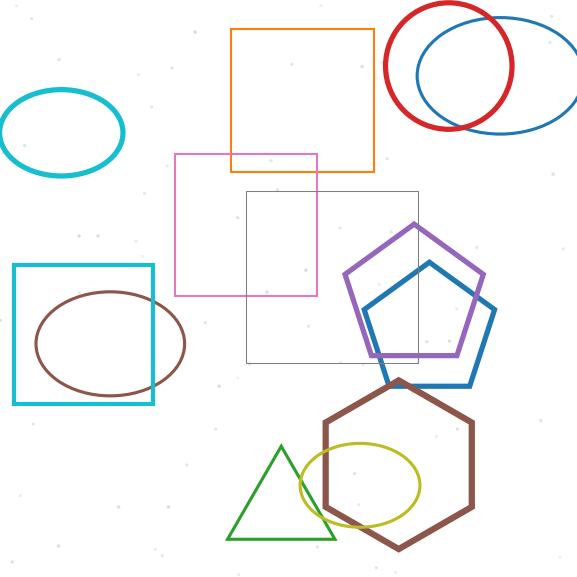[{"shape": "pentagon", "thickness": 2.5, "radius": 0.59, "center": [0.744, 0.426]}, {"shape": "oval", "thickness": 1.5, "radius": 0.72, "center": [0.866, 0.868]}, {"shape": "square", "thickness": 1, "radius": 0.62, "center": [0.524, 0.826]}, {"shape": "triangle", "thickness": 1.5, "radius": 0.54, "center": [0.487, 0.119]}, {"shape": "circle", "thickness": 2.5, "radius": 0.55, "center": [0.777, 0.885]}, {"shape": "pentagon", "thickness": 2.5, "radius": 0.63, "center": [0.717, 0.485]}, {"shape": "hexagon", "thickness": 3, "radius": 0.73, "center": [0.69, 0.194]}, {"shape": "oval", "thickness": 1.5, "radius": 0.64, "center": [0.191, 0.404]}, {"shape": "square", "thickness": 1, "radius": 0.62, "center": [0.426, 0.61]}, {"shape": "square", "thickness": 0.5, "radius": 0.74, "center": [0.575, 0.519]}, {"shape": "oval", "thickness": 1.5, "radius": 0.52, "center": [0.623, 0.159]}, {"shape": "square", "thickness": 2, "radius": 0.6, "center": [0.144, 0.42]}, {"shape": "oval", "thickness": 2.5, "radius": 0.53, "center": [0.106, 0.769]}]